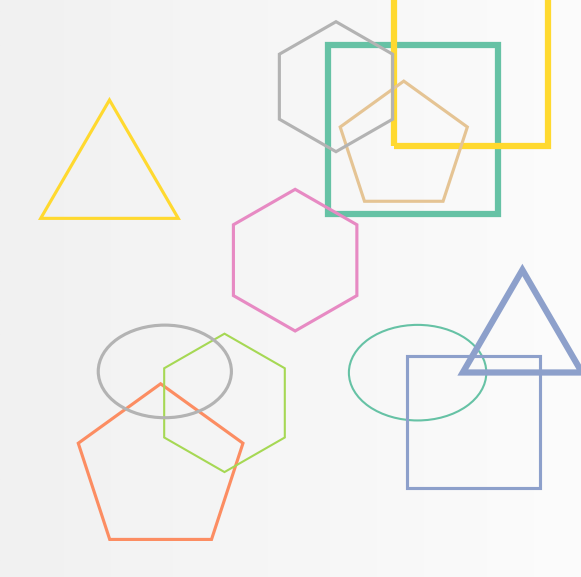[{"shape": "oval", "thickness": 1, "radius": 0.59, "center": [0.718, 0.354]}, {"shape": "square", "thickness": 3, "radius": 0.73, "center": [0.71, 0.776]}, {"shape": "pentagon", "thickness": 1.5, "radius": 0.74, "center": [0.276, 0.186]}, {"shape": "triangle", "thickness": 3, "radius": 0.59, "center": [0.899, 0.413]}, {"shape": "square", "thickness": 1.5, "radius": 0.57, "center": [0.815, 0.269]}, {"shape": "hexagon", "thickness": 1.5, "radius": 0.61, "center": [0.508, 0.549]}, {"shape": "hexagon", "thickness": 1, "radius": 0.6, "center": [0.386, 0.302]}, {"shape": "square", "thickness": 3, "radius": 0.66, "center": [0.81, 0.879]}, {"shape": "triangle", "thickness": 1.5, "radius": 0.68, "center": [0.188, 0.689]}, {"shape": "pentagon", "thickness": 1.5, "radius": 0.58, "center": [0.695, 0.744]}, {"shape": "oval", "thickness": 1.5, "radius": 0.57, "center": [0.284, 0.356]}, {"shape": "hexagon", "thickness": 1.5, "radius": 0.56, "center": [0.578, 0.849]}]